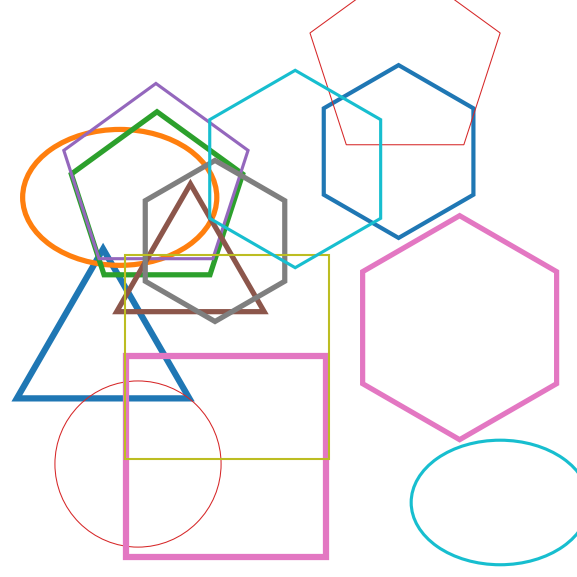[{"shape": "triangle", "thickness": 3, "radius": 0.86, "center": [0.179, 0.396]}, {"shape": "hexagon", "thickness": 2, "radius": 0.75, "center": [0.69, 0.737]}, {"shape": "oval", "thickness": 2.5, "radius": 0.84, "center": [0.207, 0.657]}, {"shape": "pentagon", "thickness": 2.5, "radius": 0.78, "center": [0.272, 0.65]}, {"shape": "pentagon", "thickness": 0.5, "radius": 0.87, "center": [0.701, 0.889]}, {"shape": "circle", "thickness": 0.5, "radius": 0.72, "center": [0.239, 0.196]}, {"shape": "pentagon", "thickness": 1.5, "radius": 0.84, "center": [0.27, 0.687]}, {"shape": "triangle", "thickness": 2.5, "radius": 0.74, "center": [0.33, 0.533]}, {"shape": "hexagon", "thickness": 2.5, "radius": 0.97, "center": [0.796, 0.432]}, {"shape": "square", "thickness": 3, "radius": 0.87, "center": [0.391, 0.209]}, {"shape": "hexagon", "thickness": 2.5, "radius": 0.7, "center": [0.372, 0.582]}, {"shape": "square", "thickness": 1, "radius": 0.88, "center": [0.393, 0.381]}, {"shape": "oval", "thickness": 1.5, "radius": 0.77, "center": [0.866, 0.129]}, {"shape": "hexagon", "thickness": 1.5, "radius": 0.85, "center": [0.511, 0.706]}]